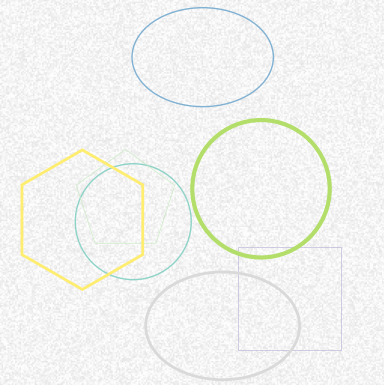[{"shape": "circle", "thickness": 1, "radius": 0.75, "center": [0.346, 0.424]}, {"shape": "square", "thickness": 0.5, "radius": 0.67, "center": [0.752, 0.225]}, {"shape": "oval", "thickness": 1, "radius": 0.92, "center": [0.527, 0.852]}, {"shape": "circle", "thickness": 3, "radius": 0.89, "center": [0.678, 0.51]}, {"shape": "oval", "thickness": 2, "radius": 1.0, "center": [0.578, 0.154]}, {"shape": "pentagon", "thickness": 0.5, "radius": 0.67, "center": [0.326, 0.477]}, {"shape": "hexagon", "thickness": 2, "radius": 0.91, "center": [0.214, 0.429]}]